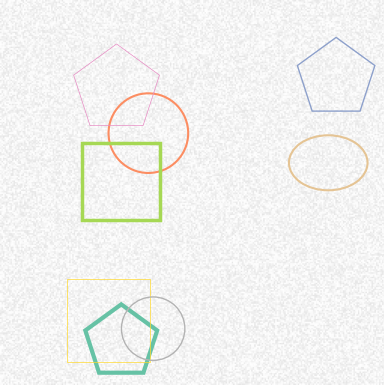[{"shape": "pentagon", "thickness": 3, "radius": 0.49, "center": [0.315, 0.111]}, {"shape": "circle", "thickness": 1.5, "radius": 0.52, "center": [0.385, 0.654]}, {"shape": "pentagon", "thickness": 1, "radius": 0.53, "center": [0.873, 0.797]}, {"shape": "pentagon", "thickness": 0.5, "radius": 0.59, "center": [0.303, 0.769]}, {"shape": "square", "thickness": 2.5, "radius": 0.5, "center": [0.314, 0.529]}, {"shape": "square", "thickness": 0.5, "radius": 0.54, "center": [0.282, 0.167]}, {"shape": "oval", "thickness": 1.5, "radius": 0.51, "center": [0.853, 0.577]}, {"shape": "circle", "thickness": 1, "radius": 0.41, "center": [0.398, 0.146]}]